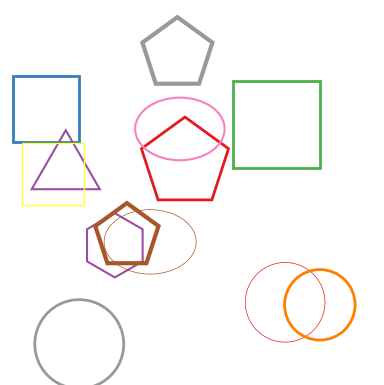[{"shape": "circle", "thickness": 0.5, "radius": 0.52, "center": [0.741, 0.215]}, {"shape": "pentagon", "thickness": 2, "radius": 0.59, "center": [0.48, 0.577]}, {"shape": "square", "thickness": 2, "radius": 0.43, "center": [0.119, 0.717]}, {"shape": "square", "thickness": 2, "radius": 0.57, "center": [0.719, 0.676]}, {"shape": "hexagon", "thickness": 1.5, "radius": 0.42, "center": [0.298, 0.363]}, {"shape": "triangle", "thickness": 1.5, "radius": 0.51, "center": [0.171, 0.56]}, {"shape": "circle", "thickness": 2, "radius": 0.46, "center": [0.831, 0.208]}, {"shape": "square", "thickness": 1, "radius": 0.4, "center": [0.138, 0.548]}, {"shape": "oval", "thickness": 0.5, "radius": 0.6, "center": [0.39, 0.372]}, {"shape": "pentagon", "thickness": 3, "radius": 0.43, "center": [0.33, 0.386]}, {"shape": "oval", "thickness": 1.5, "radius": 0.58, "center": [0.467, 0.665]}, {"shape": "circle", "thickness": 2, "radius": 0.58, "center": [0.206, 0.106]}, {"shape": "pentagon", "thickness": 3, "radius": 0.48, "center": [0.461, 0.86]}]